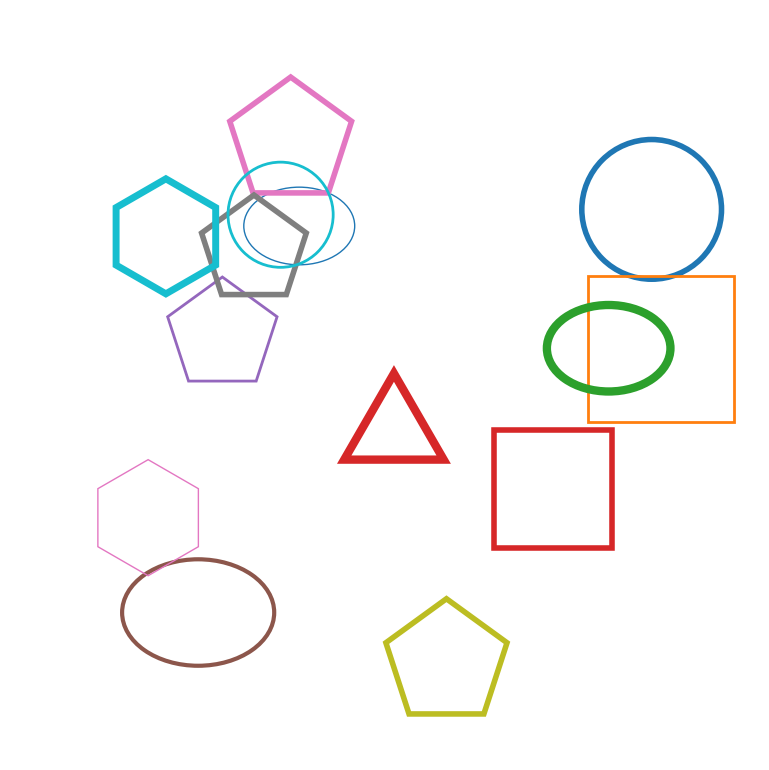[{"shape": "oval", "thickness": 0.5, "radius": 0.36, "center": [0.389, 0.707]}, {"shape": "circle", "thickness": 2, "radius": 0.45, "center": [0.846, 0.728]}, {"shape": "square", "thickness": 1, "radius": 0.48, "center": [0.858, 0.547]}, {"shape": "oval", "thickness": 3, "radius": 0.4, "center": [0.79, 0.548]}, {"shape": "square", "thickness": 2, "radius": 0.38, "center": [0.718, 0.365]}, {"shape": "triangle", "thickness": 3, "radius": 0.37, "center": [0.512, 0.44]}, {"shape": "pentagon", "thickness": 1, "radius": 0.37, "center": [0.289, 0.566]}, {"shape": "oval", "thickness": 1.5, "radius": 0.49, "center": [0.257, 0.205]}, {"shape": "pentagon", "thickness": 2, "radius": 0.42, "center": [0.378, 0.817]}, {"shape": "hexagon", "thickness": 0.5, "radius": 0.38, "center": [0.192, 0.328]}, {"shape": "pentagon", "thickness": 2, "radius": 0.36, "center": [0.33, 0.675]}, {"shape": "pentagon", "thickness": 2, "radius": 0.41, "center": [0.58, 0.14]}, {"shape": "hexagon", "thickness": 2.5, "radius": 0.37, "center": [0.215, 0.693]}, {"shape": "circle", "thickness": 1, "radius": 0.34, "center": [0.364, 0.721]}]